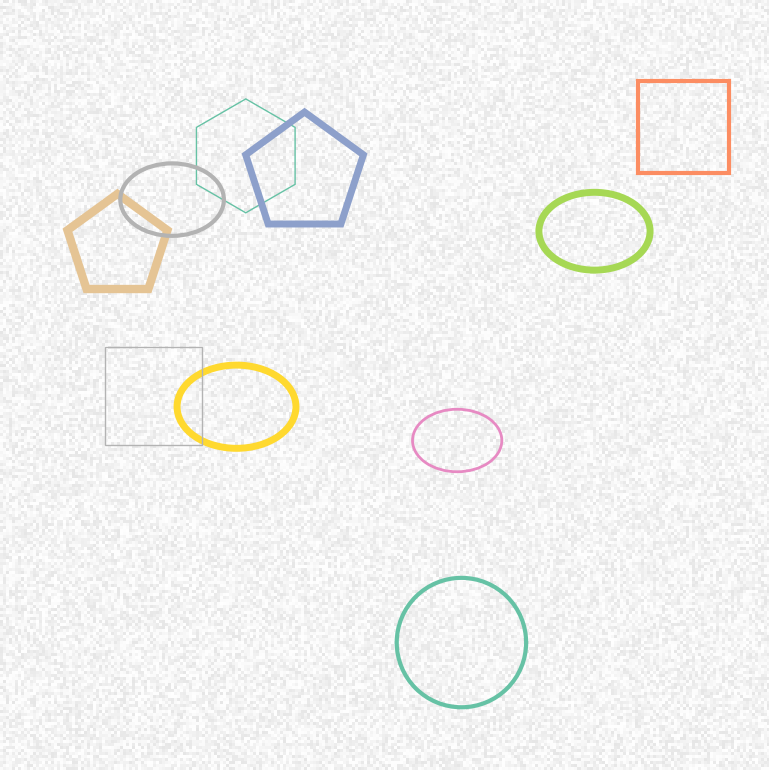[{"shape": "hexagon", "thickness": 0.5, "radius": 0.37, "center": [0.319, 0.798]}, {"shape": "circle", "thickness": 1.5, "radius": 0.42, "center": [0.599, 0.166]}, {"shape": "square", "thickness": 1.5, "radius": 0.3, "center": [0.888, 0.835]}, {"shape": "pentagon", "thickness": 2.5, "radius": 0.4, "center": [0.396, 0.774]}, {"shape": "oval", "thickness": 1, "radius": 0.29, "center": [0.594, 0.428]}, {"shape": "oval", "thickness": 2.5, "radius": 0.36, "center": [0.772, 0.7]}, {"shape": "oval", "thickness": 2.5, "radius": 0.39, "center": [0.307, 0.472]}, {"shape": "pentagon", "thickness": 3, "radius": 0.34, "center": [0.153, 0.68]}, {"shape": "oval", "thickness": 1.5, "radius": 0.34, "center": [0.224, 0.741]}, {"shape": "square", "thickness": 0.5, "radius": 0.32, "center": [0.199, 0.486]}]